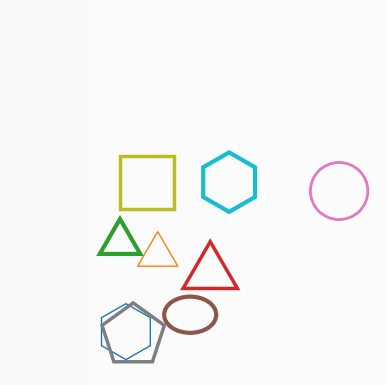[{"shape": "hexagon", "thickness": 1, "radius": 0.36, "center": [0.325, 0.139]}, {"shape": "triangle", "thickness": 1, "radius": 0.3, "center": [0.407, 0.339]}, {"shape": "triangle", "thickness": 3, "radius": 0.3, "center": [0.31, 0.371]}, {"shape": "triangle", "thickness": 2.5, "radius": 0.41, "center": [0.543, 0.291]}, {"shape": "oval", "thickness": 3, "radius": 0.34, "center": [0.491, 0.183]}, {"shape": "circle", "thickness": 2, "radius": 0.37, "center": [0.875, 0.504]}, {"shape": "pentagon", "thickness": 2.5, "radius": 0.42, "center": [0.344, 0.129]}, {"shape": "square", "thickness": 2.5, "radius": 0.35, "center": [0.379, 0.526]}, {"shape": "hexagon", "thickness": 3, "radius": 0.39, "center": [0.591, 0.527]}]